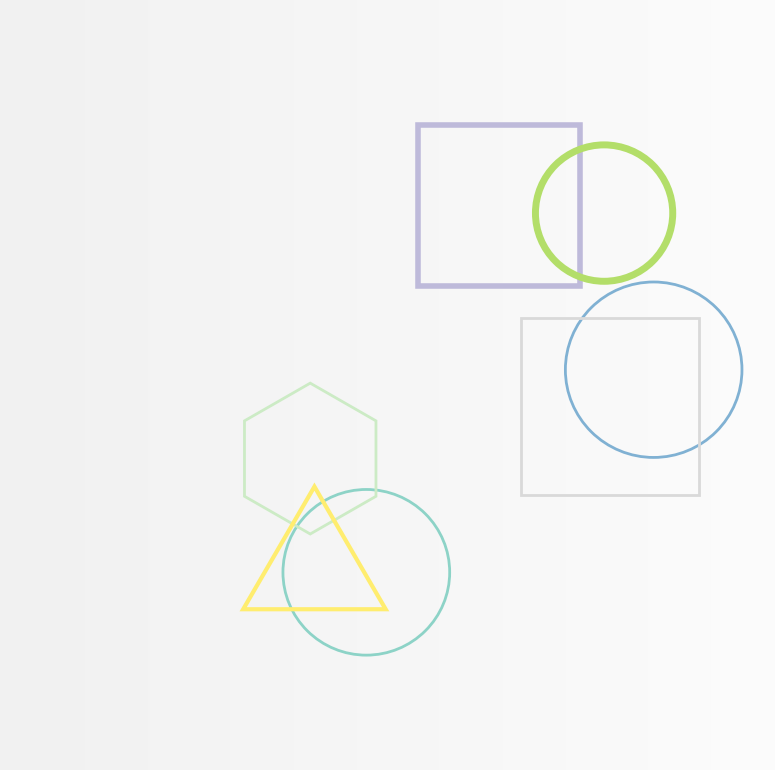[{"shape": "circle", "thickness": 1, "radius": 0.54, "center": [0.473, 0.257]}, {"shape": "square", "thickness": 2, "radius": 0.52, "center": [0.644, 0.733]}, {"shape": "circle", "thickness": 1, "radius": 0.57, "center": [0.843, 0.52]}, {"shape": "circle", "thickness": 2.5, "radius": 0.44, "center": [0.779, 0.723]}, {"shape": "square", "thickness": 1, "radius": 0.57, "center": [0.787, 0.472]}, {"shape": "hexagon", "thickness": 1, "radius": 0.49, "center": [0.4, 0.404]}, {"shape": "triangle", "thickness": 1.5, "radius": 0.53, "center": [0.406, 0.262]}]